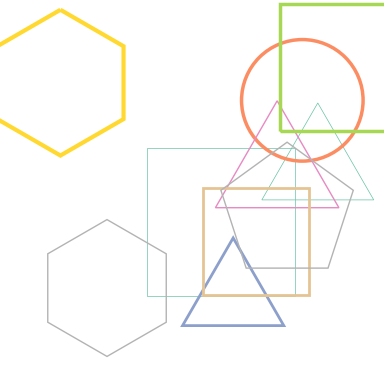[{"shape": "square", "thickness": 0.5, "radius": 0.96, "center": [0.573, 0.424]}, {"shape": "triangle", "thickness": 0.5, "radius": 0.84, "center": [0.825, 0.565]}, {"shape": "circle", "thickness": 2.5, "radius": 0.79, "center": [0.785, 0.739]}, {"shape": "triangle", "thickness": 2, "radius": 0.76, "center": [0.606, 0.23]}, {"shape": "triangle", "thickness": 1, "radius": 0.93, "center": [0.72, 0.553]}, {"shape": "square", "thickness": 2.5, "radius": 0.82, "center": [0.89, 0.825]}, {"shape": "hexagon", "thickness": 3, "radius": 0.95, "center": [0.157, 0.785]}, {"shape": "square", "thickness": 2, "radius": 0.69, "center": [0.665, 0.373]}, {"shape": "pentagon", "thickness": 1, "radius": 0.9, "center": [0.746, 0.45]}, {"shape": "hexagon", "thickness": 1, "radius": 0.89, "center": [0.278, 0.252]}]